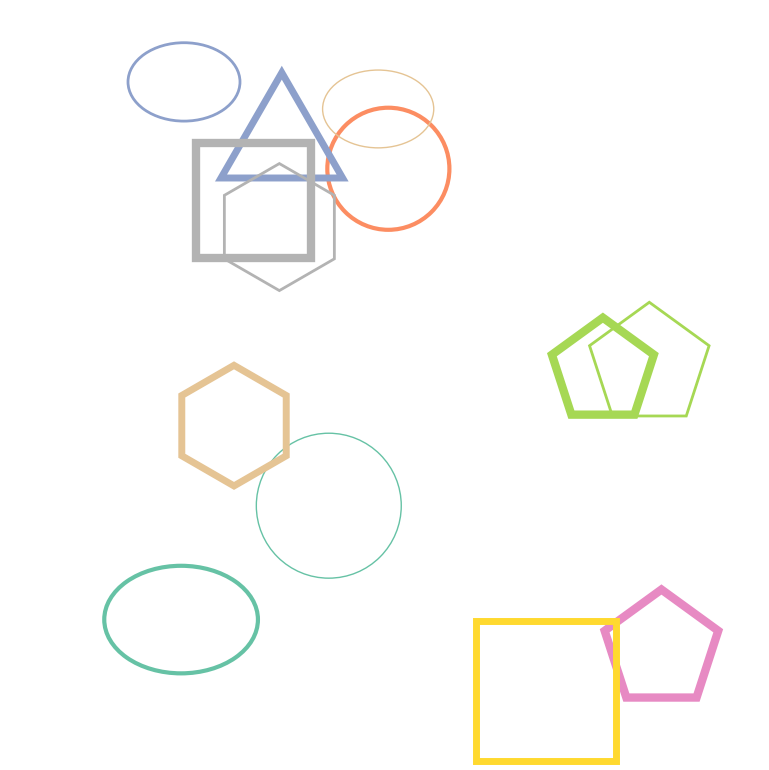[{"shape": "circle", "thickness": 0.5, "radius": 0.47, "center": [0.427, 0.343]}, {"shape": "oval", "thickness": 1.5, "radius": 0.5, "center": [0.235, 0.195]}, {"shape": "circle", "thickness": 1.5, "radius": 0.4, "center": [0.504, 0.781]}, {"shape": "oval", "thickness": 1, "radius": 0.36, "center": [0.239, 0.894]}, {"shape": "triangle", "thickness": 2.5, "radius": 0.46, "center": [0.366, 0.814]}, {"shape": "pentagon", "thickness": 3, "radius": 0.39, "center": [0.859, 0.157]}, {"shape": "pentagon", "thickness": 1, "radius": 0.41, "center": [0.843, 0.526]}, {"shape": "pentagon", "thickness": 3, "radius": 0.35, "center": [0.783, 0.518]}, {"shape": "square", "thickness": 2.5, "radius": 0.45, "center": [0.71, 0.102]}, {"shape": "oval", "thickness": 0.5, "radius": 0.36, "center": [0.491, 0.858]}, {"shape": "hexagon", "thickness": 2.5, "radius": 0.39, "center": [0.304, 0.447]}, {"shape": "square", "thickness": 3, "radius": 0.37, "center": [0.329, 0.739]}, {"shape": "hexagon", "thickness": 1, "radius": 0.41, "center": [0.363, 0.705]}]